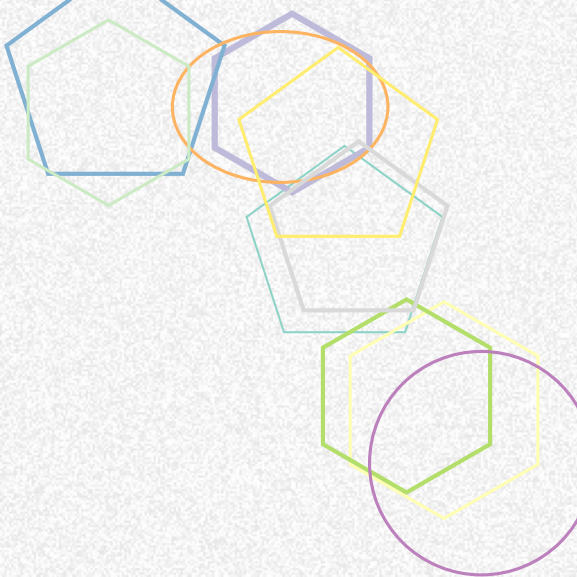[{"shape": "pentagon", "thickness": 1, "radius": 0.89, "center": [0.597, 0.568]}, {"shape": "hexagon", "thickness": 1.5, "radius": 0.94, "center": [0.769, 0.289]}, {"shape": "hexagon", "thickness": 3, "radius": 0.77, "center": [0.506, 0.821]}, {"shape": "pentagon", "thickness": 2, "radius": 0.99, "center": [0.2, 0.859]}, {"shape": "oval", "thickness": 1.5, "radius": 0.93, "center": [0.485, 0.814]}, {"shape": "hexagon", "thickness": 2, "radius": 0.84, "center": [0.704, 0.314]}, {"shape": "pentagon", "thickness": 2, "radius": 0.81, "center": [0.621, 0.593]}, {"shape": "circle", "thickness": 1.5, "radius": 0.97, "center": [0.833, 0.197]}, {"shape": "hexagon", "thickness": 1.5, "radius": 0.8, "center": [0.188, 0.804]}, {"shape": "pentagon", "thickness": 1.5, "radius": 0.9, "center": [0.586, 0.736]}]